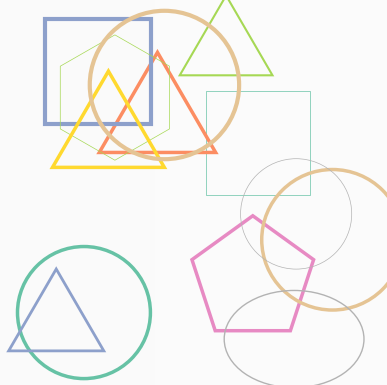[{"shape": "circle", "thickness": 2.5, "radius": 0.86, "center": [0.217, 0.188]}, {"shape": "square", "thickness": 0.5, "radius": 0.67, "center": [0.665, 0.628]}, {"shape": "triangle", "thickness": 2.5, "radius": 0.87, "center": [0.406, 0.691]}, {"shape": "triangle", "thickness": 2, "radius": 0.71, "center": [0.145, 0.16]}, {"shape": "square", "thickness": 3, "radius": 0.68, "center": [0.253, 0.815]}, {"shape": "pentagon", "thickness": 2.5, "radius": 0.83, "center": [0.652, 0.275]}, {"shape": "hexagon", "thickness": 0.5, "radius": 0.81, "center": [0.297, 0.747]}, {"shape": "triangle", "thickness": 1.5, "radius": 0.69, "center": [0.584, 0.873]}, {"shape": "triangle", "thickness": 2.5, "radius": 0.83, "center": [0.28, 0.649]}, {"shape": "circle", "thickness": 2.5, "radius": 0.91, "center": [0.858, 0.377]}, {"shape": "circle", "thickness": 3, "radius": 0.96, "center": [0.424, 0.779]}, {"shape": "oval", "thickness": 1, "radius": 0.9, "center": [0.759, 0.119]}, {"shape": "circle", "thickness": 0.5, "radius": 0.72, "center": [0.764, 0.444]}]